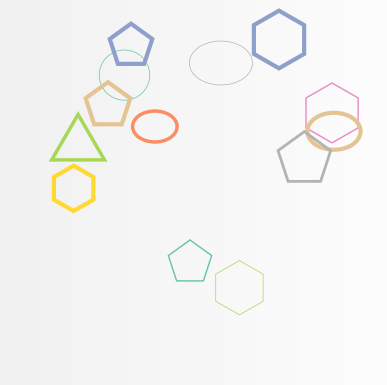[{"shape": "pentagon", "thickness": 1, "radius": 0.29, "center": [0.49, 0.318]}, {"shape": "circle", "thickness": 0.5, "radius": 0.33, "center": [0.321, 0.805]}, {"shape": "oval", "thickness": 2.5, "radius": 0.29, "center": [0.4, 0.671]}, {"shape": "hexagon", "thickness": 3, "radius": 0.37, "center": [0.72, 0.897]}, {"shape": "pentagon", "thickness": 3, "radius": 0.29, "center": [0.338, 0.881]}, {"shape": "hexagon", "thickness": 1, "radius": 0.39, "center": [0.857, 0.707]}, {"shape": "hexagon", "thickness": 0.5, "radius": 0.35, "center": [0.618, 0.253]}, {"shape": "triangle", "thickness": 2.5, "radius": 0.39, "center": [0.202, 0.624]}, {"shape": "hexagon", "thickness": 3, "radius": 0.29, "center": [0.19, 0.511]}, {"shape": "pentagon", "thickness": 3, "radius": 0.3, "center": [0.279, 0.726]}, {"shape": "oval", "thickness": 3, "radius": 0.34, "center": [0.862, 0.659]}, {"shape": "oval", "thickness": 0.5, "radius": 0.41, "center": [0.57, 0.836]}, {"shape": "pentagon", "thickness": 2, "radius": 0.36, "center": [0.785, 0.587]}]